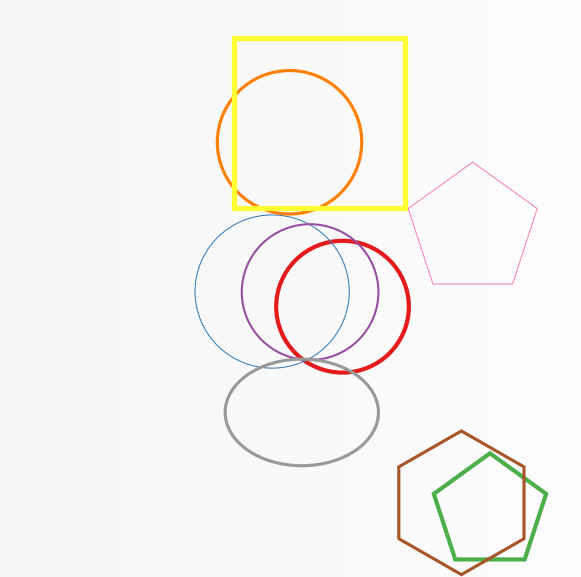[{"shape": "circle", "thickness": 2, "radius": 0.57, "center": [0.589, 0.468]}, {"shape": "circle", "thickness": 0.5, "radius": 0.66, "center": [0.468, 0.494]}, {"shape": "pentagon", "thickness": 2, "radius": 0.51, "center": [0.843, 0.113]}, {"shape": "circle", "thickness": 1, "radius": 0.59, "center": [0.533, 0.493]}, {"shape": "circle", "thickness": 1.5, "radius": 0.62, "center": [0.498, 0.753]}, {"shape": "square", "thickness": 2.5, "radius": 0.74, "center": [0.55, 0.786]}, {"shape": "hexagon", "thickness": 1.5, "radius": 0.62, "center": [0.794, 0.129]}, {"shape": "pentagon", "thickness": 0.5, "radius": 0.58, "center": [0.813, 0.602]}, {"shape": "oval", "thickness": 1.5, "radius": 0.66, "center": [0.519, 0.285]}]